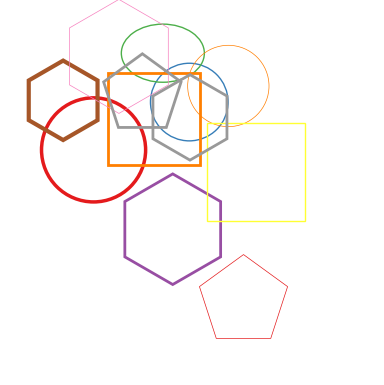[{"shape": "circle", "thickness": 2.5, "radius": 0.68, "center": [0.243, 0.611]}, {"shape": "pentagon", "thickness": 0.5, "radius": 0.6, "center": [0.633, 0.218]}, {"shape": "circle", "thickness": 1, "radius": 0.5, "center": [0.492, 0.735]}, {"shape": "oval", "thickness": 1, "radius": 0.54, "center": [0.423, 0.862]}, {"shape": "hexagon", "thickness": 2, "radius": 0.72, "center": [0.449, 0.405]}, {"shape": "square", "thickness": 2, "radius": 0.6, "center": [0.4, 0.691]}, {"shape": "circle", "thickness": 0.5, "radius": 0.53, "center": [0.593, 0.777]}, {"shape": "square", "thickness": 1, "radius": 0.64, "center": [0.666, 0.553]}, {"shape": "hexagon", "thickness": 3, "radius": 0.52, "center": [0.164, 0.739]}, {"shape": "hexagon", "thickness": 0.5, "radius": 0.74, "center": [0.309, 0.853]}, {"shape": "hexagon", "thickness": 2, "radius": 0.55, "center": [0.493, 0.695]}, {"shape": "pentagon", "thickness": 2, "radius": 0.53, "center": [0.37, 0.755]}]